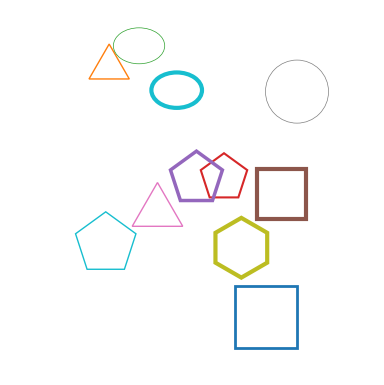[{"shape": "square", "thickness": 2, "radius": 0.4, "center": [0.691, 0.177]}, {"shape": "triangle", "thickness": 1, "radius": 0.3, "center": [0.284, 0.825]}, {"shape": "oval", "thickness": 0.5, "radius": 0.33, "center": [0.361, 0.881]}, {"shape": "pentagon", "thickness": 1.5, "radius": 0.32, "center": [0.582, 0.539]}, {"shape": "pentagon", "thickness": 2.5, "radius": 0.35, "center": [0.51, 0.537]}, {"shape": "square", "thickness": 3, "radius": 0.32, "center": [0.731, 0.496]}, {"shape": "triangle", "thickness": 1, "radius": 0.38, "center": [0.409, 0.45]}, {"shape": "circle", "thickness": 0.5, "radius": 0.41, "center": [0.771, 0.762]}, {"shape": "hexagon", "thickness": 3, "radius": 0.39, "center": [0.627, 0.357]}, {"shape": "pentagon", "thickness": 1, "radius": 0.41, "center": [0.275, 0.367]}, {"shape": "oval", "thickness": 3, "radius": 0.33, "center": [0.459, 0.766]}]